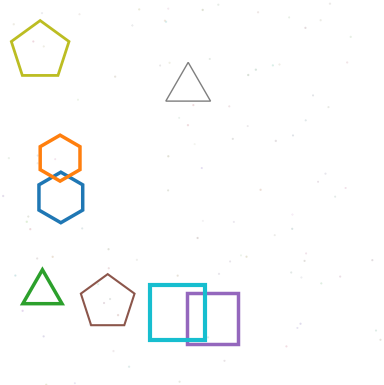[{"shape": "hexagon", "thickness": 2.5, "radius": 0.33, "center": [0.158, 0.487]}, {"shape": "hexagon", "thickness": 2.5, "radius": 0.3, "center": [0.156, 0.589]}, {"shape": "triangle", "thickness": 2.5, "radius": 0.29, "center": [0.11, 0.241]}, {"shape": "square", "thickness": 2.5, "radius": 0.33, "center": [0.552, 0.172]}, {"shape": "pentagon", "thickness": 1.5, "radius": 0.37, "center": [0.28, 0.215]}, {"shape": "triangle", "thickness": 1, "radius": 0.34, "center": [0.489, 0.771]}, {"shape": "pentagon", "thickness": 2, "radius": 0.39, "center": [0.104, 0.868]}, {"shape": "square", "thickness": 3, "radius": 0.36, "center": [0.461, 0.188]}]